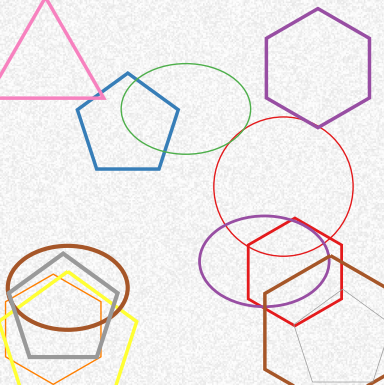[{"shape": "circle", "thickness": 1, "radius": 0.9, "center": [0.736, 0.515]}, {"shape": "hexagon", "thickness": 2, "radius": 0.7, "center": [0.766, 0.294]}, {"shape": "pentagon", "thickness": 2.5, "radius": 0.69, "center": [0.332, 0.672]}, {"shape": "oval", "thickness": 1, "radius": 0.84, "center": [0.483, 0.717]}, {"shape": "oval", "thickness": 2, "radius": 0.84, "center": [0.687, 0.321]}, {"shape": "hexagon", "thickness": 2.5, "radius": 0.77, "center": [0.826, 0.823]}, {"shape": "hexagon", "thickness": 1, "radius": 0.72, "center": [0.138, 0.145]}, {"shape": "pentagon", "thickness": 2.5, "radius": 0.94, "center": [0.176, 0.107]}, {"shape": "hexagon", "thickness": 2.5, "radius": 0.98, "center": [0.858, 0.139]}, {"shape": "oval", "thickness": 3, "radius": 0.78, "center": [0.176, 0.252]}, {"shape": "triangle", "thickness": 2.5, "radius": 0.87, "center": [0.118, 0.832]}, {"shape": "pentagon", "thickness": 0.5, "radius": 0.67, "center": [0.89, 0.116]}, {"shape": "pentagon", "thickness": 3, "radius": 0.74, "center": [0.164, 0.193]}]